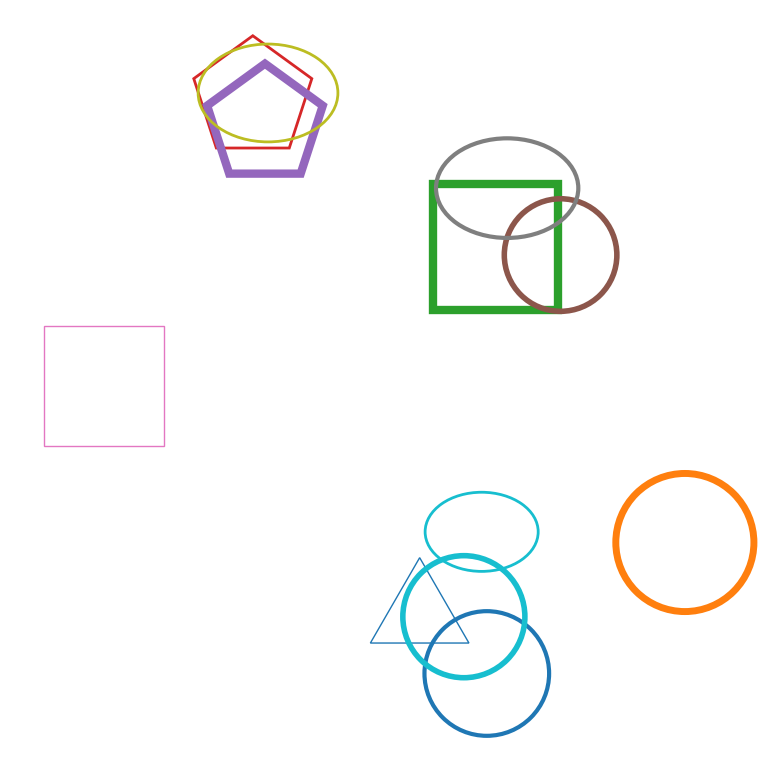[{"shape": "triangle", "thickness": 0.5, "radius": 0.37, "center": [0.545, 0.202]}, {"shape": "circle", "thickness": 1.5, "radius": 0.4, "center": [0.632, 0.125]}, {"shape": "circle", "thickness": 2.5, "radius": 0.45, "center": [0.889, 0.295]}, {"shape": "square", "thickness": 3, "radius": 0.41, "center": [0.644, 0.679]}, {"shape": "pentagon", "thickness": 1, "radius": 0.4, "center": [0.328, 0.873]}, {"shape": "pentagon", "thickness": 3, "radius": 0.39, "center": [0.344, 0.838]}, {"shape": "circle", "thickness": 2, "radius": 0.37, "center": [0.728, 0.669]}, {"shape": "square", "thickness": 0.5, "radius": 0.39, "center": [0.135, 0.498]}, {"shape": "oval", "thickness": 1.5, "radius": 0.46, "center": [0.659, 0.756]}, {"shape": "oval", "thickness": 1, "radius": 0.45, "center": [0.348, 0.879]}, {"shape": "circle", "thickness": 2, "radius": 0.4, "center": [0.602, 0.199]}, {"shape": "oval", "thickness": 1, "radius": 0.37, "center": [0.626, 0.309]}]